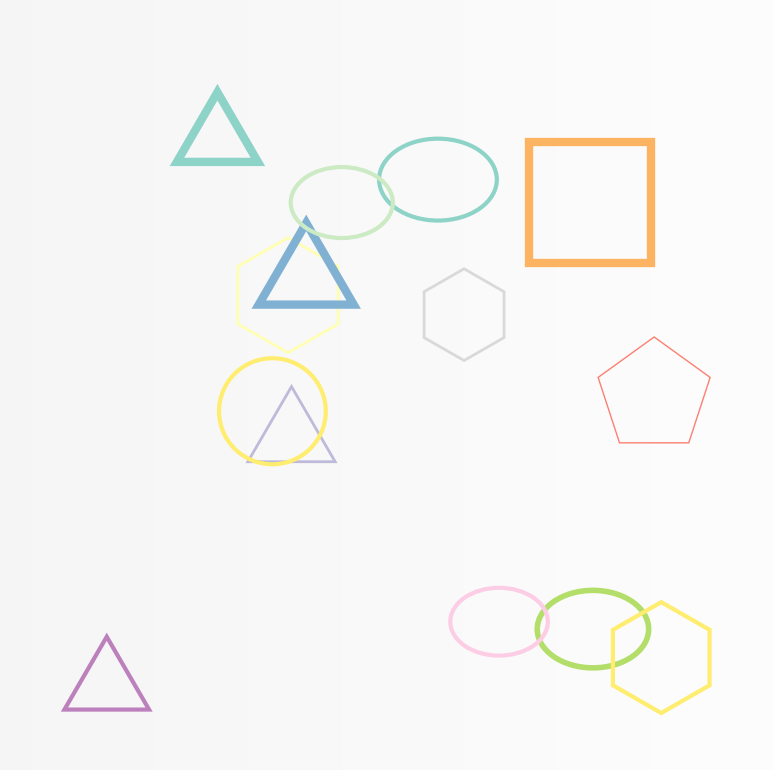[{"shape": "triangle", "thickness": 3, "radius": 0.3, "center": [0.281, 0.82]}, {"shape": "oval", "thickness": 1.5, "radius": 0.38, "center": [0.565, 0.767]}, {"shape": "hexagon", "thickness": 1, "radius": 0.37, "center": [0.372, 0.617]}, {"shape": "triangle", "thickness": 1, "radius": 0.33, "center": [0.376, 0.433]}, {"shape": "pentagon", "thickness": 0.5, "radius": 0.38, "center": [0.844, 0.486]}, {"shape": "triangle", "thickness": 3, "radius": 0.35, "center": [0.395, 0.64]}, {"shape": "square", "thickness": 3, "radius": 0.39, "center": [0.761, 0.737]}, {"shape": "oval", "thickness": 2, "radius": 0.36, "center": [0.765, 0.183]}, {"shape": "oval", "thickness": 1.5, "radius": 0.31, "center": [0.644, 0.193]}, {"shape": "hexagon", "thickness": 1, "radius": 0.3, "center": [0.599, 0.591]}, {"shape": "triangle", "thickness": 1.5, "radius": 0.32, "center": [0.138, 0.11]}, {"shape": "oval", "thickness": 1.5, "radius": 0.33, "center": [0.441, 0.737]}, {"shape": "hexagon", "thickness": 1.5, "radius": 0.36, "center": [0.853, 0.146]}, {"shape": "circle", "thickness": 1.5, "radius": 0.34, "center": [0.351, 0.466]}]